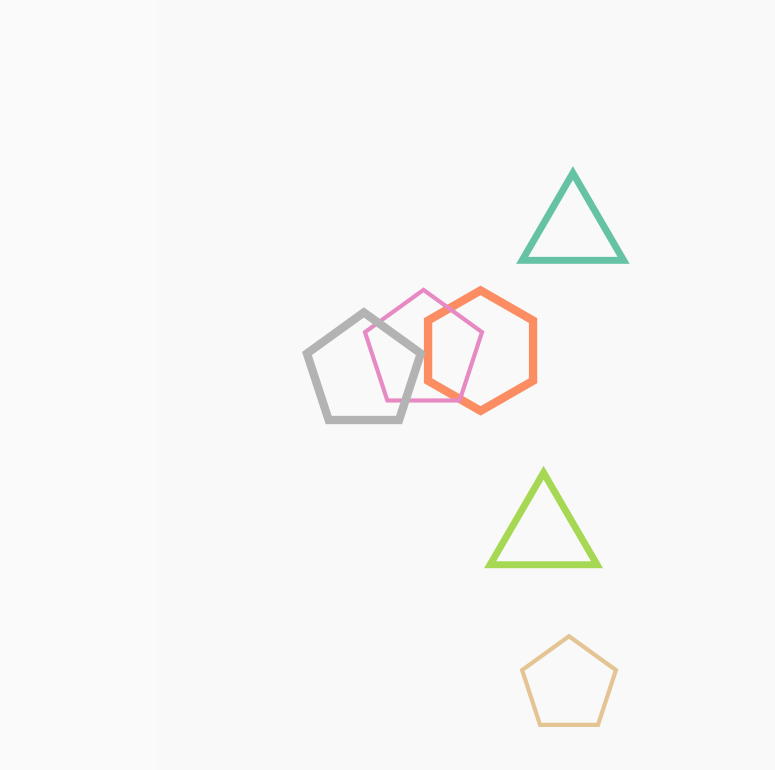[{"shape": "triangle", "thickness": 2.5, "radius": 0.38, "center": [0.739, 0.7]}, {"shape": "hexagon", "thickness": 3, "radius": 0.39, "center": [0.62, 0.545]}, {"shape": "pentagon", "thickness": 1.5, "radius": 0.4, "center": [0.546, 0.544]}, {"shape": "triangle", "thickness": 2.5, "radius": 0.4, "center": [0.701, 0.306]}, {"shape": "pentagon", "thickness": 1.5, "radius": 0.32, "center": [0.734, 0.11]}, {"shape": "pentagon", "thickness": 3, "radius": 0.39, "center": [0.47, 0.517]}]